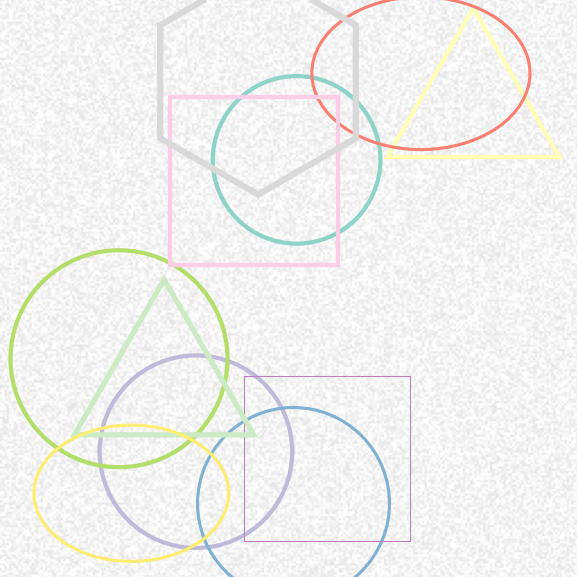[{"shape": "circle", "thickness": 2, "radius": 0.73, "center": [0.514, 0.722]}, {"shape": "triangle", "thickness": 2, "radius": 0.86, "center": [0.82, 0.813]}, {"shape": "circle", "thickness": 2, "radius": 0.83, "center": [0.339, 0.217]}, {"shape": "oval", "thickness": 1.5, "radius": 0.94, "center": [0.729, 0.872]}, {"shape": "circle", "thickness": 1.5, "radius": 0.83, "center": [0.508, 0.127]}, {"shape": "circle", "thickness": 2, "radius": 0.94, "center": [0.206, 0.378]}, {"shape": "square", "thickness": 2, "radius": 0.73, "center": [0.44, 0.685]}, {"shape": "hexagon", "thickness": 3, "radius": 0.98, "center": [0.447, 0.858]}, {"shape": "square", "thickness": 0.5, "radius": 0.72, "center": [0.566, 0.205]}, {"shape": "triangle", "thickness": 2.5, "radius": 0.9, "center": [0.284, 0.336]}, {"shape": "oval", "thickness": 1.5, "radius": 0.84, "center": [0.227, 0.145]}]